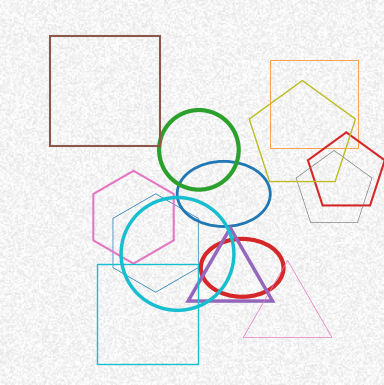[{"shape": "hexagon", "thickness": 0.5, "radius": 0.64, "center": [0.404, 0.369]}, {"shape": "oval", "thickness": 2, "radius": 0.6, "center": [0.581, 0.496]}, {"shape": "square", "thickness": 0.5, "radius": 0.57, "center": [0.816, 0.73]}, {"shape": "circle", "thickness": 3, "radius": 0.52, "center": [0.517, 0.611]}, {"shape": "oval", "thickness": 3, "radius": 0.54, "center": [0.629, 0.304]}, {"shape": "pentagon", "thickness": 1.5, "radius": 0.52, "center": [0.9, 0.551]}, {"shape": "triangle", "thickness": 2.5, "radius": 0.63, "center": [0.598, 0.281]}, {"shape": "square", "thickness": 1.5, "radius": 0.71, "center": [0.273, 0.763]}, {"shape": "hexagon", "thickness": 1.5, "radius": 0.6, "center": [0.347, 0.436]}, {"shape": "triangle", "thickness": 0.5, "radius": 0.67, "center": [0.747, 0.19]}, {"shape": "pentagon", "thickness": 0.5, "radius": 0.52, "center": [0.868, 0.506]}, {"shape": "pentagon", "thickness": 1, "radius": 0.73, "center": [0.785, 0.646]}, {"shape": "square", "thickness": 1, "radius": 0.65, "center": [0.382, 0.185]}, {"shape": "circle", "thickness": 2.5, "radius": 0.73, "center": [0.461, 0.341]}]